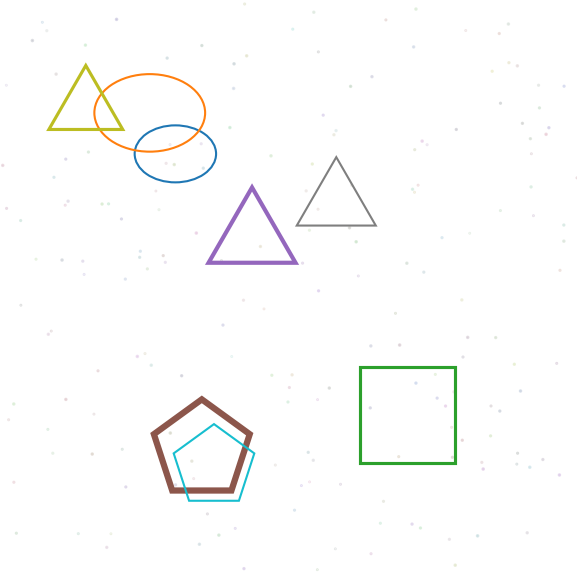[{"shape": "oval", "thickness": 1, "radius": 0.35, "center": [0.304, 0.733]}, {"shape": "oval", "thickness": 1, "radius": 0.48, "center": [0.259, 0.804]}, {"shape": "square", "thickness": 1.5, "radius": 0.42, "center": [0.706, 0.281]}, {"shape": "triangle", "thickness": 2, "radius": 0.43, "center": [0.436, 0.588]}, {"shape": "pentagon", "thickness": 3, "radius": 0.44, "center": [0.349, 0.22]}, {"shape": "triangle", "thickness": 1, "radius": 0.39, "center": [0.582, 0.648]}, {"shape": "triangle", "thickness": 1.5, "radius": 0.37, "center": [0.149, 0.812]}, {"shape": "pentagon", "thickness": 1, "radius": 0.37, "center": [0.371, 0.191]}]